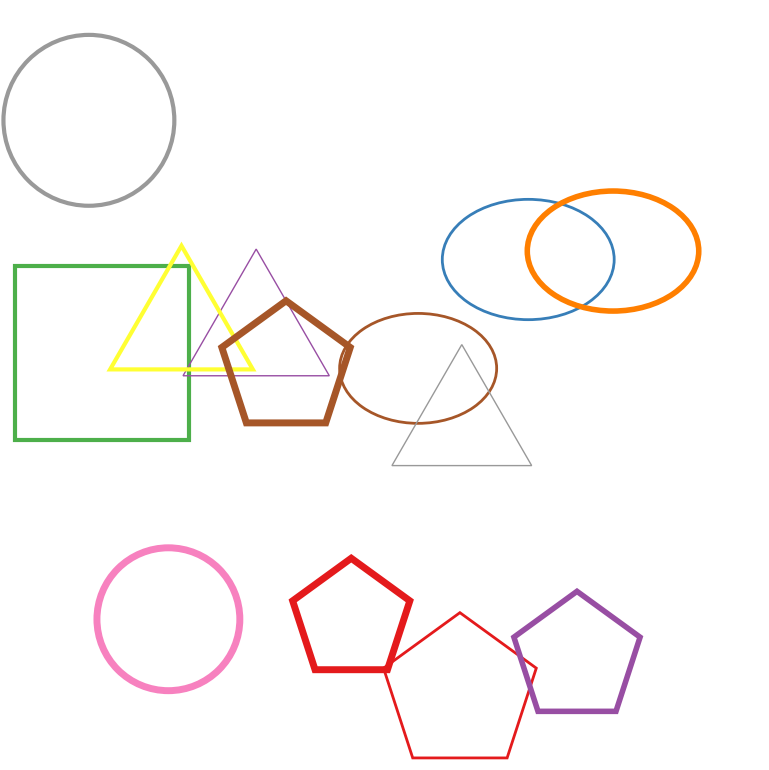[{"shape": "pentagon", "thickness": 2.5, "radius": 0.4, "center": [0.456, 0.195]}, {"shape": "pentagon", "thickness": 1, "radius": 0.52, "center": [0.597, 0.1]}, {"shape": "oval", "thickness": 1, "radius": 0.56, "center": [0.686, 0.663]}, {"shape": "square", "thickness": 1.5, "radius": 0.56, "center": [0.132, 0.542]}, {"shape": "triangle", "thickness": 0.5, "radius": 0.55, "center": [0.333, 0.567]}, {"shape": "pentagon", "thickness": 2, "radius": 0.43, "center": [0.749, 0.146]}, {"shape": "oval", "thickness": 2, "radius": 0.56, "center": [0.796, 0.674]}, {"shape": "triangle", "thickness": 1.5, "radius": 0.54, "center": [0.236, 0.574]}, {"shape": "pentagon", "thickness": 2.5, "radius": 0.44, "center": [0.371, 0.522]}, {"shape": "oval", "thickness": 1, "radius": 0.51, "center": [0.543, 0.522]}, {"shape": "circle", "thickness": 2.5, "radius": 0.46, "center": [0.219, 0.196]}, {"shape": "circle", "thickness": 1.5, "radius": 0.55, "center": [0.115, 0.844]}, {"shape": "triangle", "thickness": 0.5, "radius": 0.52, "center": [0.6, 0.448]}]